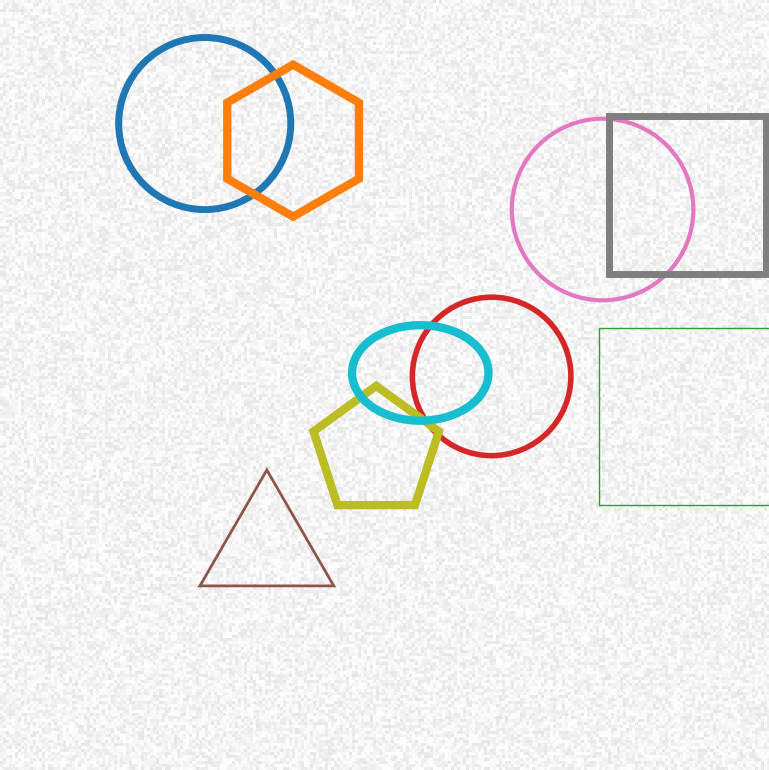[{"shape": "circle", "thickness": 2.5, "radius": 0.56, "center": [0.266, 0.84]}, {"shape": "hexagon", "thickness": 3, "radius": 0.49, "center": [0.381, 0.817]}, {"shape": "square", "thickness": 0.5, "radius": 0.58, "center": [0.893, 0.459]}, {"shape": "circle", "thickness": 2, "radius": 0.51, "center": [0.638, 0.511]}, {"shape": "triangle", "thickness": 1, "radius": 0.5, "center": [0.347, 0.289]}, {"shape": "circle", "thickness": 1.5, "radius": 0.59, "center": [0.783, 0.728]}, {"shape": "square", "thickness": 2.5, "radius": 0.51, "center": [0.893, 0.746]}, {"shape": "pentagon", "thickness": 3, "radius": 0.43, "center": [0.489, 0.413]}, {"shape": "oval", "thickness": 3, "radius": 0.44, "center": [0.546, 0.516]}]